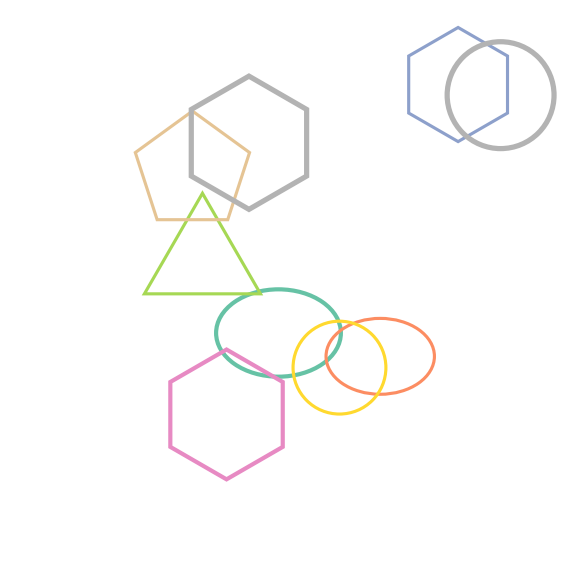[{"shape": "oval", "thickness": 2, "radius": 0.54, "center": [0.482, 0.423]}, {"shape": "oval", "thickness": 1.5, "radius": 0.47, "center": [0.658, 0.382]}, {"shape": "hexagon", "thickness": 1.5, "radius": 0.49, "center": [0.793, 0.853]}, {"shape": "hexagon", "thickness": 2, "radius": 0.56, "center": [0.392, 0.281]}, {"shape": "triangle", "thickness": 1.5, "radius": 0.58, "center": [0.351, 0.548]}, {"shape": "circle", "thickness": 1.5, "radius": 0.4, "center": [0.588, 0.363]}, {"shape": "pentagon", "thickness": 1.5, "radius": 0.52, "center": [0.333, 0.703]}, {"shape": "circle", "thickness": 2.5, "radius": 0.46, "center": [0.867, 0.834]}, {"shape": "hexagon", "thickness": 2.5, "radius": 0.58, "center": [0.431, 0.752]}]